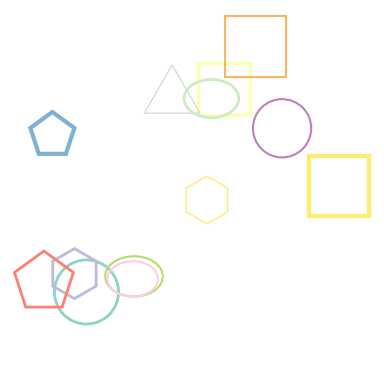[{"shape": "circle", "thickness": 2, "radius": 0.42, "center": [0.225, 0.242]}, {"shape": "square", "thickness": 2.5, "radius": 0.34, "center": [0.582, 0.769]}, {"shape": "hexagon", "thickness": 2, "radius": 0.32, "center": [0.193, 0.289]}, {"shape": "pentagon", "thickness": 2, "radius": 0.4, "center": [0.114, 0.267]}, {"shape": "pentagon", "thickness": 3, "radius": 0.3, "center": [0.136, 0.649]}, {"shape": "square", "thickness": 1.5, "radius": 0.39, "center": [0.664, 0.88]}, {"shape": "oval", "thickness": 1.5, "radius": 0.37, "center": [0.348, 0.282]}, {"shape": "oval", "thickness": 1.5, "radius": 0.33, "center": [0.345, 0.275]}, {"shape": "triangle", "thickness": 1, "radius": 0.42, "center": [0.447, 0.748]}, {"shape": "circle", "thickness": 1.5, "radius": 0.38, "center": [0.733, 0.667]}, {"shape": "oval", "thickness": 2, "radius": 0.35, "center": [0.549, 0.744]}, {"shape": "square", "thickness": 3, "radius": 0.39, "center": [0.88, 0.518]}, {"shape": "hexagon", "thickness": 1, "radius": 0.31, "center": [0.537, 0.481]}]